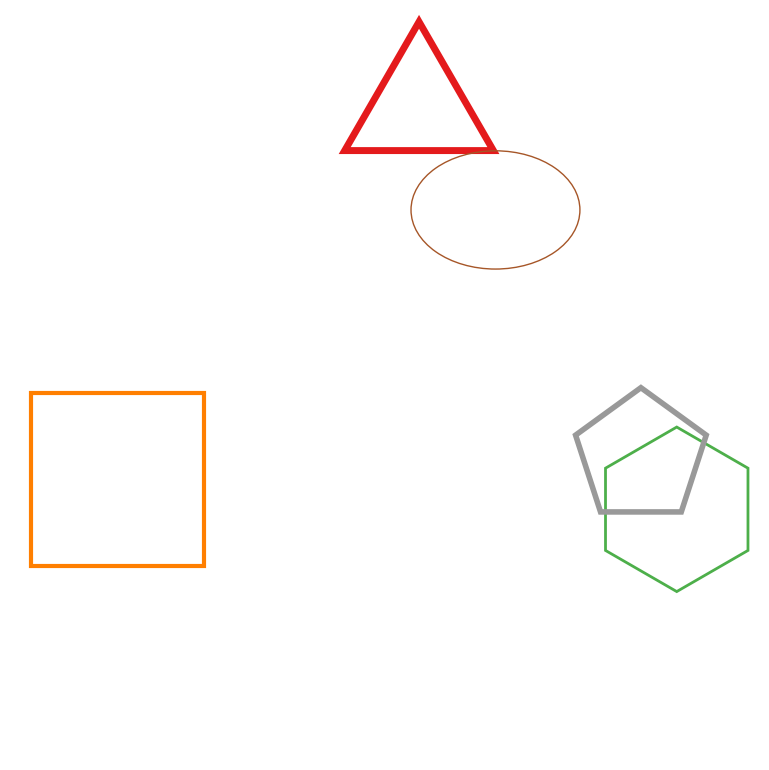[{"shape": "triangle", "thickness": 2.5, "radius": 0.56, "center": [0.544, 0.86]}, {"shape": "hexagon", "thickness": 1, "radius": 0.53, "center": [0.879, 0.339]}, {"shape": "square", "thickness": 1.5, "radius": 0.56, "center": [0.153, 0.378]}, {"shape": "oval", "thickness": 0.5, "radius": 0.55, "center": [0.643, 0.727]}, {"shape": "pentagon", "thickness": 2, "radius": 0.45, "center": [0.832, 0.407]}]